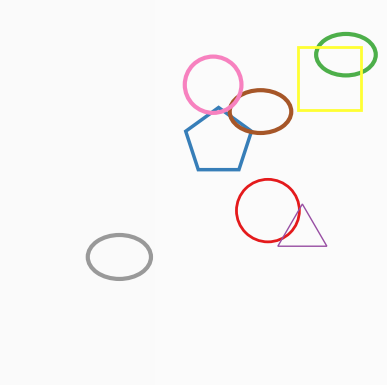[{"shape": "circle", "thickness": 2, "radius": 0.41, "center": [0.691, 0.453]}, {"shape": "pentagon", "thickness": 2.5, "radius": 0.45, "center": [0.564, 0.631]}, {"shape": "oval", "thickness": 3, "radius": 0.38, "center": [0.893, 0.858]}, {"shape": "triangle", "thickness": 1, "radius": 0.37, "center": [0.78, 0.397]}, {"shape": "square", "thickness": 2, "radius": 0.41, "center": [0.85, 0.796]}, {"shape": "oval", "thickness": 3, "radius": 0.4, "center": [0.672, 0.71]}, {"shape": "circle", "thickness": 3, "radius": 0.37, "center": [0.55, 0.78]}, {"shape": "oval", "thickness": 3, "radius": 0.41, "center": [0.308, 0.333]}]